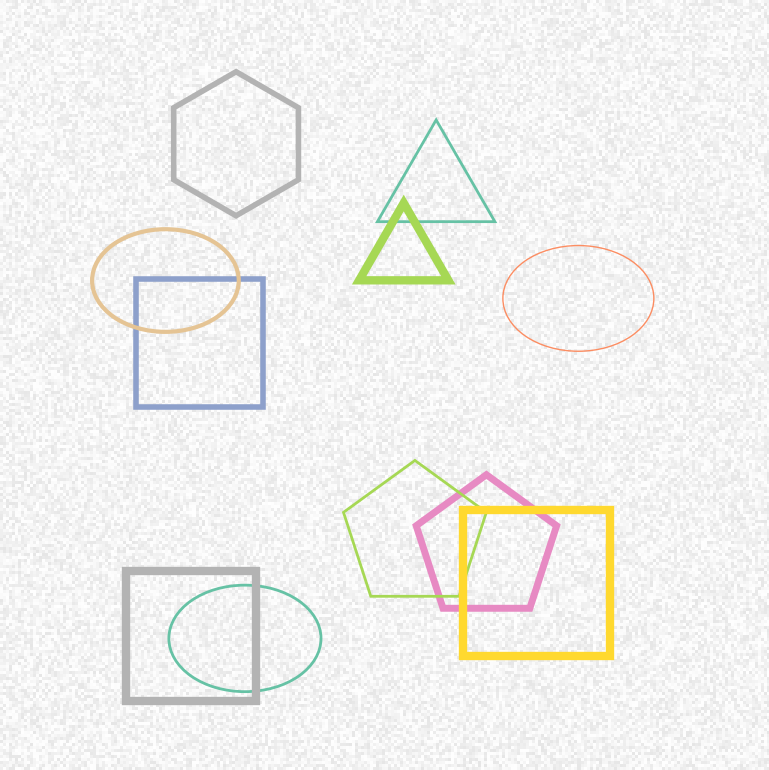[{"shape": "oval", "thickness": 1, "radius": 0.49, "center": [0.318, 0.171]}, {"shape": "triangle", "thickness": 1, "radius": 0.44, "center": [0.566, 0.756]}, {"shape": "oval", "thickness": 0.5, "radius": 0.49, "center": [0.751, 0.612]}, {"shape": "square", "thickness": 2, "radius": 0.41, "center": [0.259, 0.555]}, {"shape": "pentagon", "thickness": 2.5, "radius": 0.48, "center": [0.632, 0.288]}, {"shape": "pentagon", "thickness": 1, "radius": 0.49, "center": [0.539, 0.304]}, {"shape": "triangle", "thickness": 3, "radius": 0.33, "center": [0.524, 0.669]}, {"shape": "square", "thickness": 3, "radius": 0.48, "center": [0.697, 0.243]}, {"shape": "oval", "thickness": 1.5, "radius": 0.48, "center": [0.215, 0.636]}, {"shape": "square", "thickness": 3, "radius": 0.42, "center": [0.248, 0.174]}, {"shape": "hexagon", "thickness": 2, "radius": 0.47, "center": [0.307, 0.813]}]